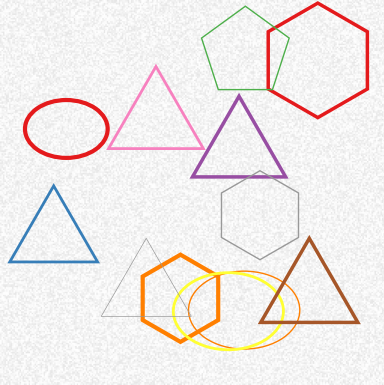[{"shape": "hexagon", "thickness": 2.5, "radius": 0.74, "center": [0.825, 0.843]}, {"shape": "oval", "thickness": 3, "radius": 0.54, "center": [0.172, 0.665]}, {"shape": "triangle", "thickness": 2, "radius": 0.66, "center": [0.139, 0.385]}, {"shape": "pentagon", "thickness": 1, "radius": 0.6, "center": [0.637, 0.864]}, {"shape": "triangle", "thickness": 2.5, "radius": 0.7, "center": [0.621, 0.61]}, {"shape": "oval", "thickness": 1, "radius": 0.72, "center": [0.634, 0.195]}, {"shape": "hexagon", "thickness": 3, "radius": 0.57, "center": [0.469, 0.225]}, {"shape": "oval", "thickness": 2, "radius": 0.71, "center": [0.593, 0.192]}, {"shape": "triangle", "thickness": 2.5, "radius": 0.73, "center": [0.803, 0.235]}, {"shape": "triangle", "thickness": 2, "radius": 0.71, "center": [0.405, 0.685]}, {"shape": "hexagon", "thickness": 1, "radius": 0.58, "center": [0.675, 0.441]}, {"shape": "triangle", "thickness": 0.5, "radius": 0.68, "center": [0.38, 0.246]}]